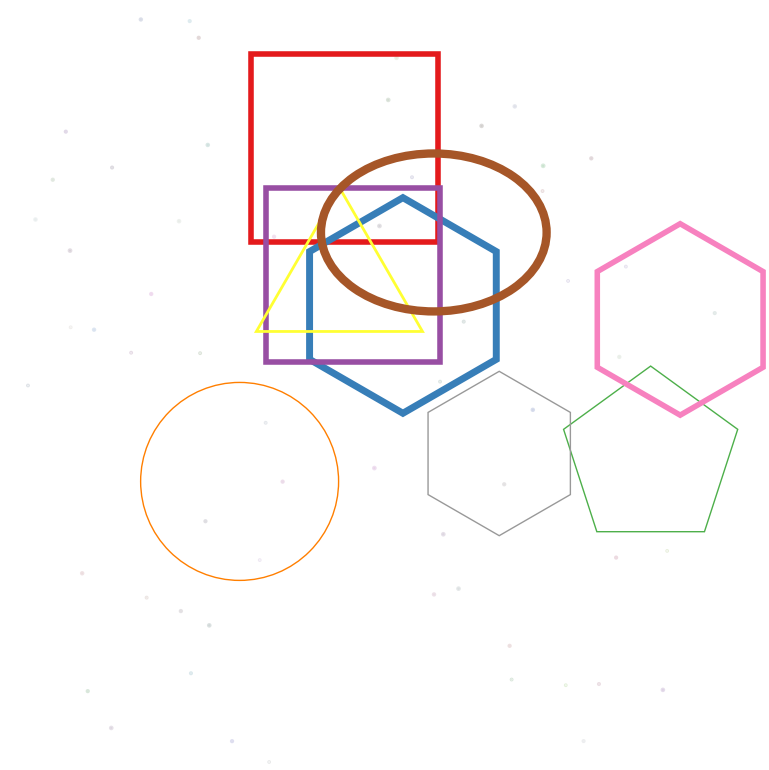[{"shape": "square", "thickness": 2, "radius": 0.61, "center": [0.447, 0.808]}, {"shape": "hexagon", "thickness": 2.5, "radius": 0.7, "center": [0.523, 0.603]}, {"shape": "pentagon", "thickness": 0.5, "radius": 0.59, "center": [0.845, 0.406]}, {"shape": "square", "thickness": 2, "radius": 0.57, "center": [0.458, 0.643]}, {"shape": "circle", "thickness": 0.5, "radius": 0.64, "center": [0.311, 0.375]}, {"shape": "triangle", "thickness": 1, "radius": 0.62, "center": [0.441, 0.632]}, {"shape": "oval", "thickness": 3, "radius": 0.73, "center": [0.563, 0.698]}, {"shape": "hexagon", "thickness": 2, "radius": 0.62, "center": [0.883, 0.585]}, {"shape": "hexagon", "thickness": 0.5, "radius": 0.53, "center": [0.648, 0.411]}]